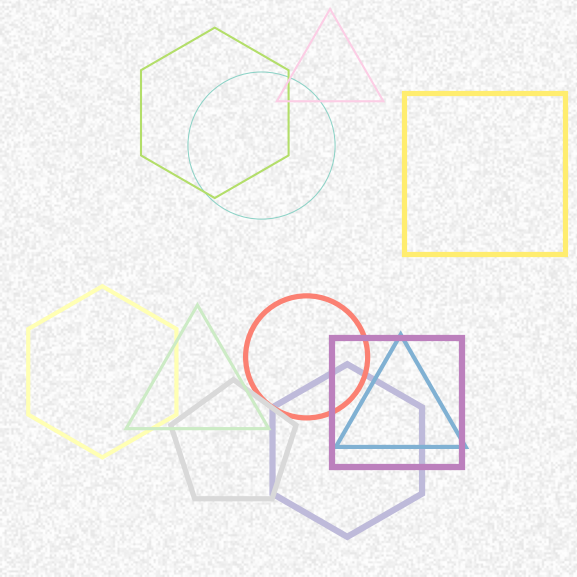[{"shape": "circle", "thickness": 0.5, "radius": 0.64, "center": [0.453, 0.747]}, {"shape": "hexagon", "thickness": 2, "radius": 0.74, "center": [0.177, 0.355]}, {"shape": "hexagon", "thickness": 3, "radius": 0.75, "center": [0.601, 0.219]}, {"shape": "circle", "thickness": 2.5, "radius": 0.53, "center": [0.531, 0.381]}, {"shape": "triangle", "thickness": 2, "radius": 0.65, "center": [0.694, 0.29]}, {"shape": "hexagon", "thickness": 1, "radius": 0.74, "center": [0.372, 0.804]}, {"shape": "triangle", "thickness": 1, "radius": 0.53, "center": [0.572, 0.877]}, {"shape": "pentagon", "thickness": 2.5, "radius": 0.57, "center": [0.404, 0.228]}, {"shape": "square", "thickness": 3, "radius": 0.56, "center": [0.688, 0.302]}, {"shape": "triangle", "thickness": 1.5, "radius": 0.71, "center": [0.342, 0.328]}, {"shape": "square", "thickness": 2.5, "radius": 0.69, "center": [0.839, 0.699]}]